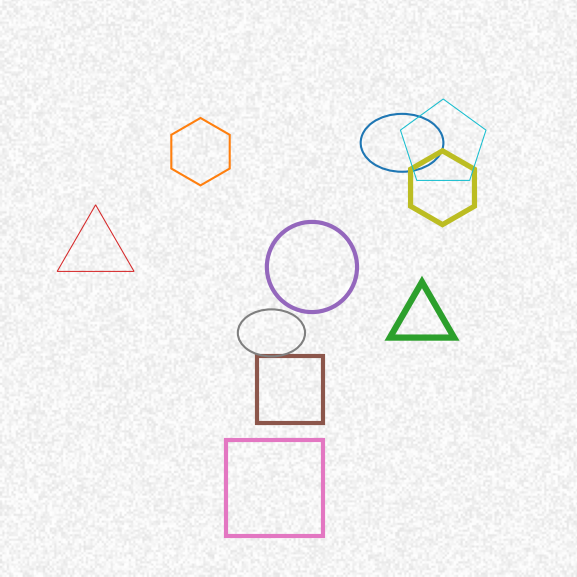[{"shape": "oval", "thickness": 1, "radius": 0.36, "center": [0.696, 0.752]}, {"shape": "hexagon", "thickness": 1, "radius": 0.29, "center": [0.347, 0.736]}, {"shape": "triangle", "thickness": 3, "radius": 0.32, "center": [0.731, 0.447]}, {"shape": "triangle", "thickness": 0.5, "radius": 0.38, "center": [0.166, 0.568]}, {"shape": "circle", "thickness": 2, "radius": 0.39, "center": [0.54, 0.537]}, {"shape": "square", "thickness": 2, "radius": 0.29, "center": [0.502, 0.325]}, {"shape": "square", "thickness": 2, "radius": 0.42, "center": [0.475, 0.154]}, {"shape": "oval", "thickness": 1, "radius": 0.29, "center": [0.47, 0.423]}, {"shape": "hexagon", "thickness": 2.5, "radius": 0.32, "center": [0.766, 0.674]}, {"shape": "pentagon", "thickness": 0.5, "radius": 0.39, "center": [0.767, 0.75]}]